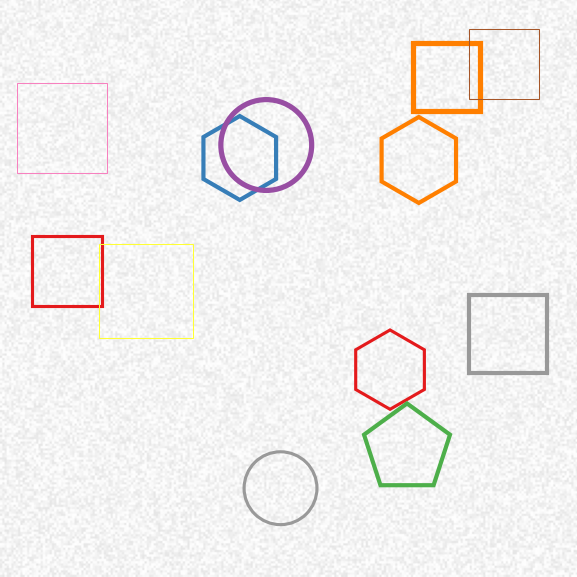[{"shape": "square", "thickness": 1.5, "radius": 0.3, "center": [0.116, 0.53]}, {"shape": "hexagon", "thickness": 1.5, "radius": 0.34, "center": [0.675, 0.359]}, {"shape": "hexagon", "thickness": 2, "radius": 0.36, "center": [0.415, 0.726]}, {"shape": "pentagon", "thickness": 2, "radius": 0.39, "center": [0.705, 0.222]}, {"shape": "circle", "thickness": 2.5, "radius": 0.39, "center": [0.461, 0.748]}, {"shape": "square", "thickness": 2.5, "radius": 0.29, "center": [0.773, 0.866]}, {"shape": "hexagon", "thickness": 2, "radius": 0.37, "center": [0.725, 0.722]}, {"shape": "square", "thickness": 0.5, "radius": 0.41, "center": [0.253, 0.494]}, {"shape": "square", "thickness": 0.5, "radius": 0.31, "center": [0.873, 0.888]}, {"shape": "square", "thickness": 0.5, "radius": 0.39, "center": [0.107, 0.778]}, {"shape": "circle", "thickness": 1.5, "radius": 0.32, "center": [0.486, 0.154]}, {"shape": "square", "thickness": 2, "radius": 0.34, "center": [0.879, 0.421]}]